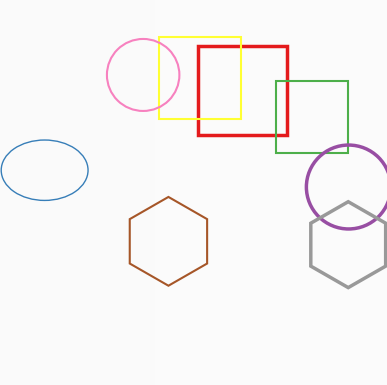[{"shape": "square", "thickness": 2.5, "radius": 0.58, "center": [0.625, 0.765]}, {"shape": "oval", "thickness": 1, "radius": 0.56, "center": [0.115, 0.558]}, {"shape": "square", "thickness": 1.5, "radius": 0.47, "center": [0.806, 0.696]}, {"shape": "circle", "thickness": 2.5, "radius": 0.54, "center": [0.9, 0.514]}, {"shape": "square", "thickness": 1.5, "radius": 0.53, "center": [0.516, 0.797]}, {"shape": "hexagon", "thickness": 1.5, "radius": 0.58, "center": [0.435, 0.373]}, {"shape": "circle", "thickness": 1.5, "radius": 0.47, "center": [0.369, 0.805]}, {"shape": "hexagon", "thickness": 2.5, "radius": 0.56, "center": [0.899, 0.365]}]